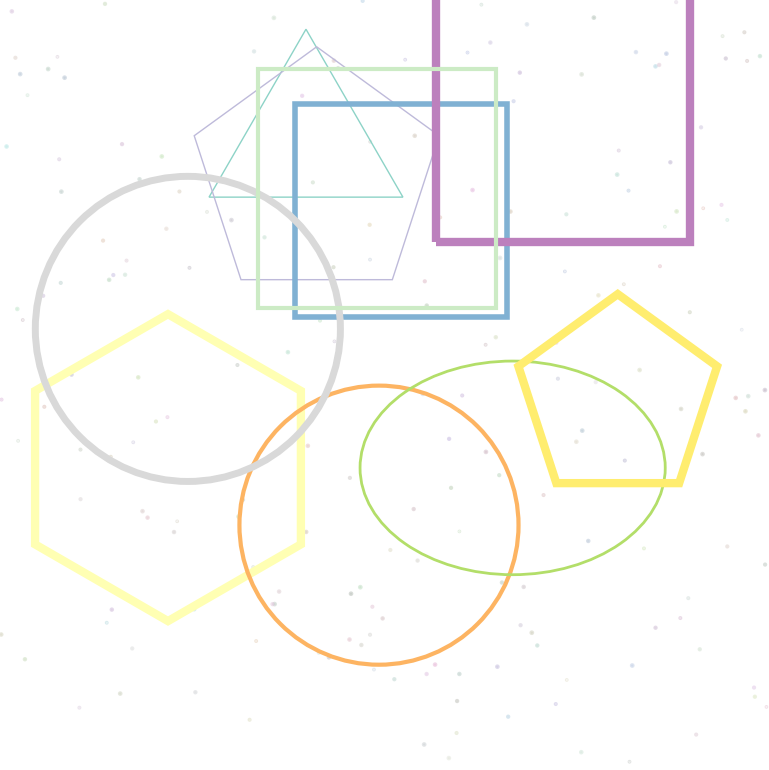[{"shape": "triangle", "thickness": 0.5, "radius": 0.73, "center": [0.397, 0.817]}, {"shape": "hexagon", "thickness": 3, "radius": 1.0, "center": [0.218, 0.393]}, {"shape": "pentagon", "thickness": 0.5, "radius": 0.84, "center": [0.411, 0.772]}, {"shape": "square", "thickness": 2, "radius": 0.69, "center": [0.521, 0.727]}, {"shape": "circle", "thickness": 1.5, "radius": 0.91, "center": [0.492, 0.318]}, {"shape": "oval", "thickness": 1, "radius": 0.99, "center": [0.666, 0.392]}, {"shape": "circle", "thickness": 2.5, "radius": 0.99, "center": [0.244, 0.573]}, {"shape": "square", "thickness": 3, "radius": 0.82, "center": [0.731, 0.85]}, {"shape": "square", "thickness": 1.5, "radius": 0.77, "center": [0.489, 0.755]}, {"shape": "pentagon", "thickness": 3, "radius": 0.68, "center": [0.802, 0.482]}]